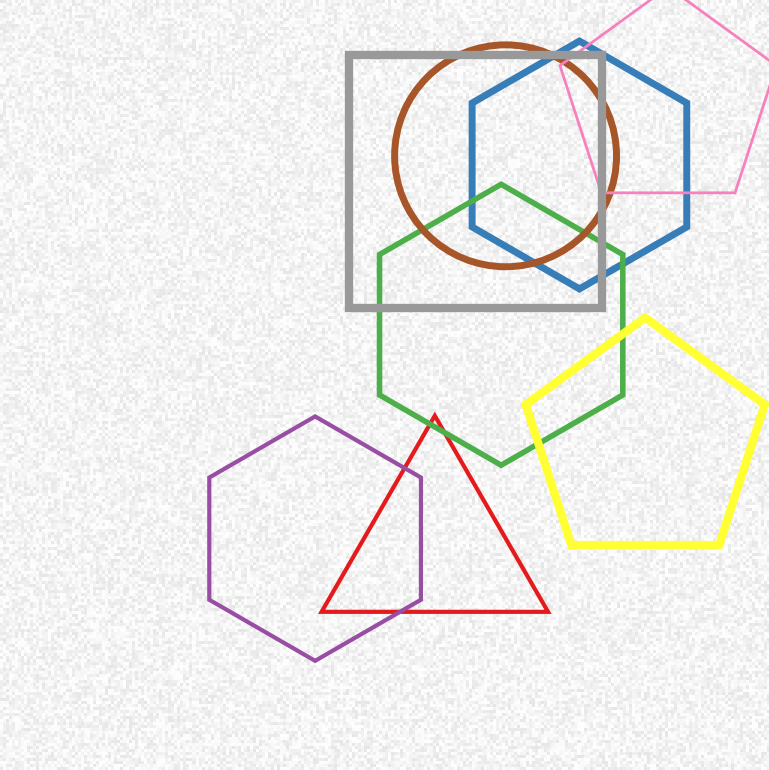[{"shape": "triangle", "thickness": 1.5, "radius": 0.85, "center": [0.565, 0.29]}, {"shape": "hexagon", "thickness": 2.5, "radius": 0.8, "center": [0.753, 0.786]}, {"shape": "hexagon", "thickness": 2, "radius": 0.91, "center": [0.651, 0.578]}, {"shape": "hexagon", "thickness": 1.5, "radius": 0.79, "center": [0.409, 0.3]}, {"shape": "pentagon", "thickness": 3, "radius": 0.82, "center": [0.838, 0.424]}, {"shape": "circle", "thickness": 2.5, "radius": 0.72, "center": [0.657, 0.798]}, {"shape": "pentagon", "thickness": 1, "radius": 0.74, "center": [0.868, 0.869]}, {"shape": "square", "thickness": 3, "radius": 0.82, "center": [0.618, 0.764]}]